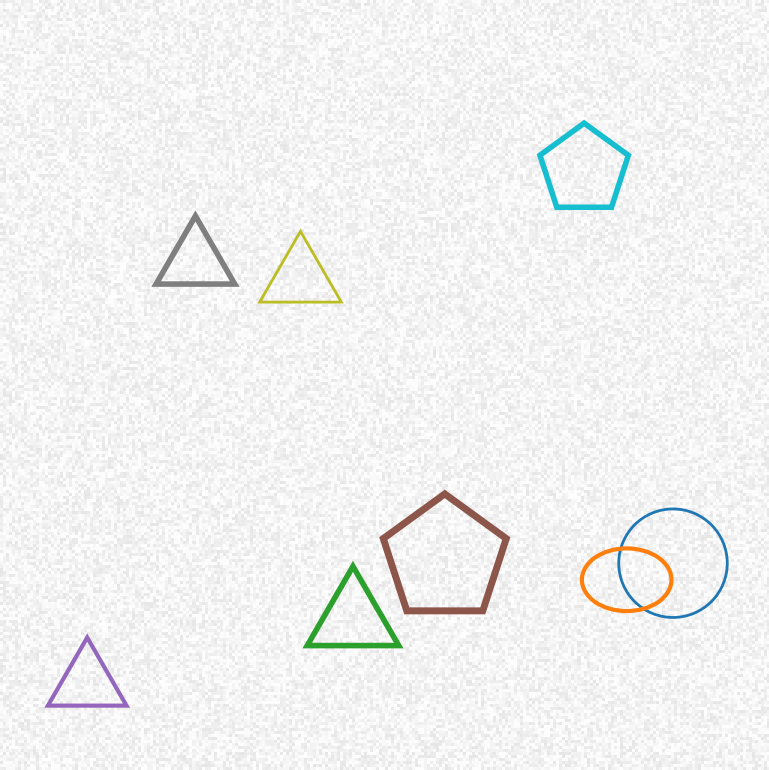[{"shape": "circle", "thickness": 1, "radius": 0.35, "center": [0.874, 0.269]}, {"shape": "oval", "thickness": 1.5, "radius": 0.29, "center": [0.814, 0.247]}, {"shape": "triangle", "thickness": 2, "radius": 0.34, "center": [0.458, 0.196]}, {"shape": "triangle", "thickness": 1.5, "radius": 0.29, "center": [0.113, 0.113]}, {"shape": "pentagon", "thickness": 2.5, "radius": 0.42, "center": [0.578, 0.275]}, {"shape": "triangle", "thickness": 2, "radius": 0.29, "center": [0.254, 0.661]}, {"shape": "triangle", "thickness": 1, "radius": 0.31, "center": [0.39, 0.638]}, {"shape": "pentagon", "thickness": 2, "radius": 0.3, "center": [0.759, 0.78]}]